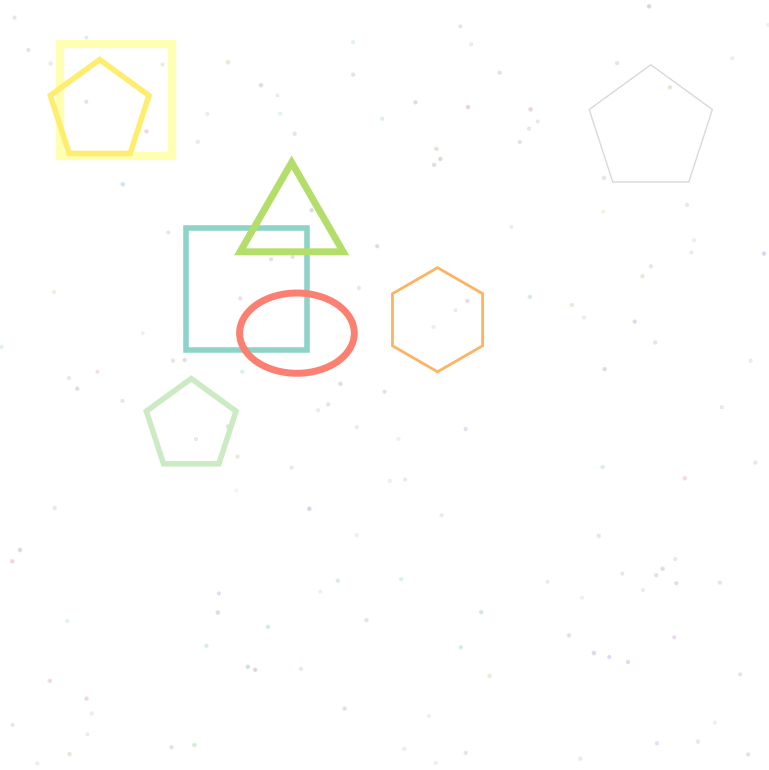[{"shape": "square", "thickness": 2, "radius": 0.39, "center": [0.32, 0.625]}, {"shape": "square", "thickness": 3, "radius": 0.36, "center": [0.15, 0.871]}, {"shape": "oval", "thickness": 2.5, "radius": 0.37, "center": [0.386, 0.567]}, {"shape": "hexagon", "thickness": 1, "radius": 0.34, "center": [0.568, 0.585]}, {"shape": "triangle", "thickness": 2.5, "radius": 0.39, "center": [0.379, 0.712]}, {"shape": "pentagon", "thickness": 0.5, "radius": 0.42, "center": [0.845, 0.832]}, {"shape": "pentagon", "thickness": 2, "radius": 0.31, "center": [0.248, 0.447]}, {"shape": "pentagon", "thickness": 2, "radius": 0.34, "center": [0.129, 0.855]}]